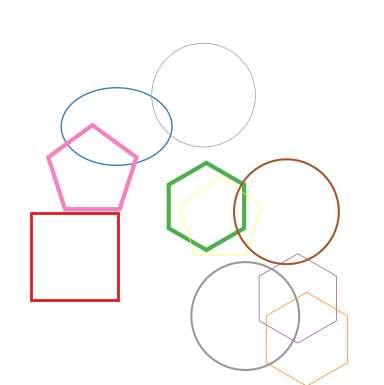[{"shape": "square", "thickness": 2, "radius": 0.57, "center": [0.193, 0.333]}, {"shape": "oval", "thickness": 1, "radius": 0.72, "center": [0.303, 0.671]}, {"shape": "hexagon", "thickness": 3, "radius": 0.57, "center": [0.536, 0.464]}, {"shape": "hexagon", "thickness": 0.5, "radius": 0.58, "center": [0.773, 0.225]}, {"shape": "hexagon", "thickness": 0.5, "radius": 0.61, "center": [0.797, 0.119]}, {"shape": "pentagon", "thickness": 0.5, "radius": 0.57, "center": [0.573, 0.429]}, {"shape": "circle", "thickness": 1.5, "radius": 0.68, "center": [0.744, 0.45]}, {"shape": "pentagon", "thickness": 3, "radius": 0.6, "center": [0.24, 0.554]}, {"shape": "circle", "thickness": 1.5, "radius": 0.7, "center": [0.637, 0.179]}, {"shape": "circle", "thickness": 0.5, "radius": 0.67, "center": [0.529, 0.753]}]